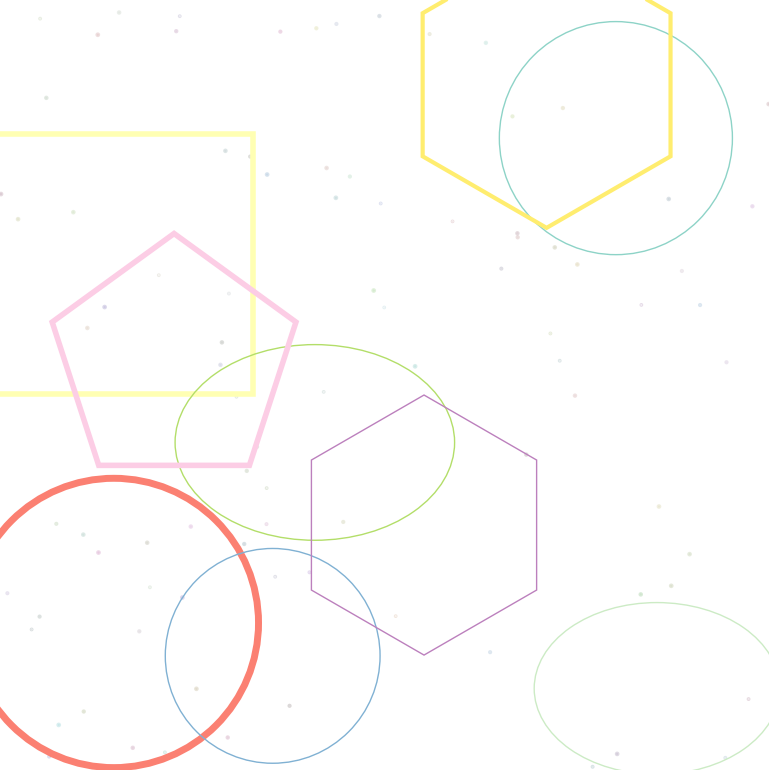[{"shape": "circle", "thickness": 0.5, "radius": 0.76, "center": [0.8, 0.821]}, {"shape": "square", "thickness": 2, "radius": 0.84, "center": [0.159, 0.657]}, {"shape": "circle", "thickness": 2.5, "radius": 0.94, "center": [0.148, 0.191]}, {"shape": "circle", "thickness": 0.5, "radius": 0.7, "center": [0.354, 0.148]}, {"shape": "oval", "thickness": 0.5, "radius": 0.91, "center": [0.409, 0.425]}, {"shape": "pentagon", "thickness": 2, "radius": 0.83, "center": [0.226, 0.53]}, {"shape": "hexagon", "thickness": 0.5, "radius": 0.84, "center": [0.551, 0.318]}, {"shape": "oval", "thickness": 0.5, "radius": 0.8, "center": [0.853, 0.106]}, {"shape": "hexagon", "thickness": 1.5, "radius": 0.93, "center": [0.71, 0.89]}]